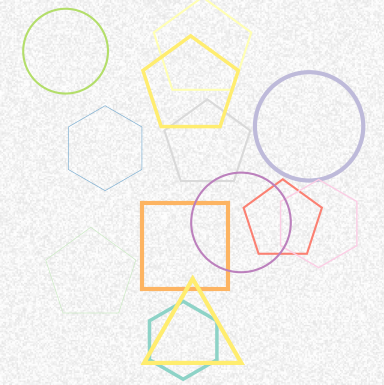[{"shape": "hexagon", "thickness": 2.5, "radius": 0.51, "center": [0.476, 0.116]}, {"shape": "pentagon", "thickness": 1.5, "radius": 0.67, "center": [0.526, 0.874]}, {"shape": "circle", "thickness": 3, "radius": 0.7, "center": [0.803, 0.672]}, {"shape": "pentagon", "thickness": 1.5, "radius": 0.53, "center": [0.734, 0.427]}, {"shape": "hexagon", "thickness": 0.5, "radius": 0.55, "center": [0.273, 0.615]}, {"shape": "square", "thickness": 3, "radius": 0.56, "center": [0.48, 0.362]}, {"shape": "circle", "thickness": 1.5, "radius": 0.55, "center": [0.17, 0.867]}, {"shape": "hexagon", "thickness": 1, "radius": 0.57, "center": [0.828, 0.419]}, {"shape": "pentagon", "thickness": 1.5, "radius": 0.59, "center": [0.539, 0.625]}, {"shape": "circle", "thickness": 1.5, "radius": 0.65, "center": [0.626, 0.422]}, {"shape": "pentagon", "thickness": 0.5, "radius": 0.62, "center": [0.236, 0.287]}, {"shape": "pentagon", "thickness": 2.5, "radius": 0.65, "center": [0.495, 0.777]}, {"shape": "triangle", "thickness": 3, "radius": 0.73, "center": [0.501, 0.13]}]